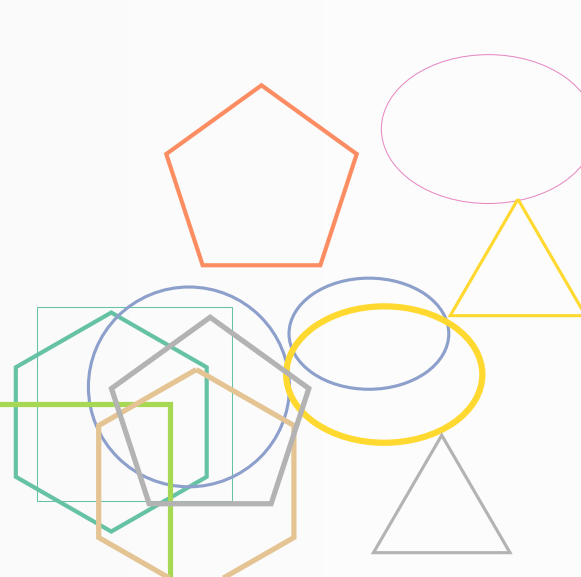[{"shape": "square", "thickness": 0.5, "radius": 0.84, "center": [0.231, 0.299]}, {"shape": "hexagon", "thickness": 2, "radius": 0.95, "center": [0.191, 0.268]}, {"shape": "pentagon", "thickness": 2, "radius": 0.86, "center": [0.45, 0.679]}, {"shape": "oval", "thickness": 1.5, "radius": 0.69, "center": [0.635, 0.421]}, {"shape": "circle", "thickness": 1.5, "radius": 0.86, "center": [0.325, 0.329]}, {"shape": "oval", "thickness": 0.5, "radius": 0.92, "center": [0.84, 0.776]}, {"shape": "square", "thickness": 2.5, "radius": 0.8, "center": [0.133, 0.14]}, {"shape": "triangle", "thickness": 1.5, "radius": 0.67, "center": [0.891, 0.52]}, {"shape": "oval", "thickness": 3, "radius": 0.84, "center": [0.661, 0.351]}, {"shape": "hexagon", "thickness": 2.5, "radius": 0.97, "center": [0.338, 0.165]}, {"shape": "pentagon", "thickness": 2.5, "radius": 0.89, "center": [0.362, 0.271]}, {"shape": "triangle", "thickness": 1.5, "radius": 0.68, "center": [0.76, 0.11]}]